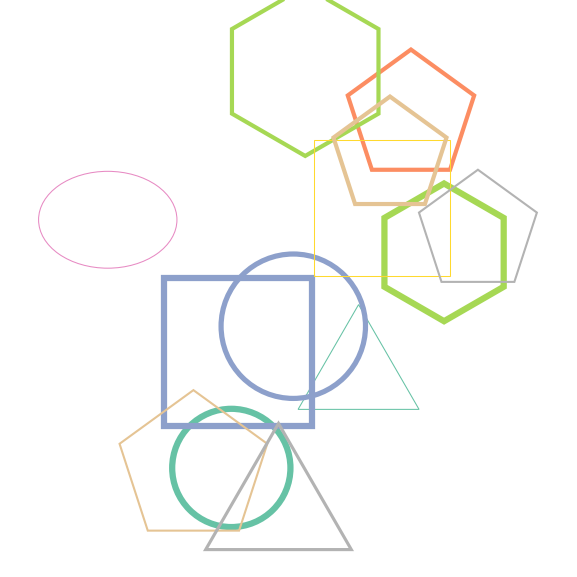[{"shape": "circle", "thickness": 3, "radius": 0.51, "center": [0.401, 0.189]}, {"shape": "triangle", "thickness": 0.5, "radius": 0.6, "center": [0.621, 0.351]}, {"shape": "pentagon", "thickness": 2, "radius": 0.58, "center": [0.712, 0.798]}, {"shape": "square", "thickness": 3, "radius": 0.64, "center": [0.412, 0.39]}, {"shape": "circle", "thickness": 2.5, "radius": 0.63, "center": [0.508, 0.434]}, {"shape": "oval", "thickness": 0.5, "radius": 0.6, "center": [0.187, 0.619]}, {"shape": "hexagon", "thickness": 3, "radius": 0.6, "center": [0.769, 0.562]}, {"shape": "hexagon", "thickness": 2, "radius": 0.73, "center": [0.529, 0.876]}, {"shape": "square", "thickness": 0.5, "radius": 0.59, "center": [0.662, 0.639]}, {"shape": "pentagon", "thickness": 2, "radius": 0.51, "center": [0.675, 0.729]}, {"shape": "pentagon", "thickness": 1, "radius": 0.67, "center": [0.335, 0.189]}, {"shape": "pentagon", "thickness": 1, "radius": 0.54, "center": [0.828, 0.598]}, {"shape": "triangle", "thickness": 1.5, "radius": 0.73, "center": [0.482, 0.12]}]